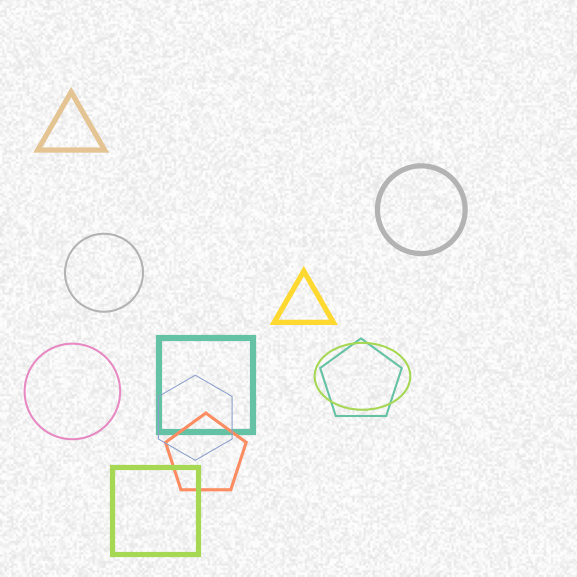[{"shape": "square", "thickness": 3, "radius": 0.41, "center": [0.356, 0.333]}, {"shape": "pentagon", "thickness": 1, "radius": 0.37, "center": [0.625, 0.339]}, {"shape": "pentagon", "thickness": 1.5, "radius": 0.37, "center": [0.356, 0.21]}, {"shape": "hexagon", "thickness": 0.5, "radius": 0.37, "center": [0.338, 0.276]}, {"shape": "circle", "thickness": 1, "radius": 0.41, "center": [0.125, 0.321]}, {"shape": "oval", "thickness": 1, "radius": 0.41, "center": [0.628, 0.347]}, {"shape": "square", "thickness": 2.5, "radius": 0.37, "center": [0.269, 0.115]}, {"shape": "triangle", "thickness": 2.5, "radius": 0.3, "center": [0.526, 0.471]}, {"shape": "triangle", "thickness": 2.5, "radius": 0.33, "center": [0.123, 0.773]}, {"shape": "circle", "thickness": 2.5, "radius": 0.38, "center": [0.729, 0.636]}, {"shape": "circle", "thickness": 1, "radius": 0.34, "center": [0.18, 0.527]}]